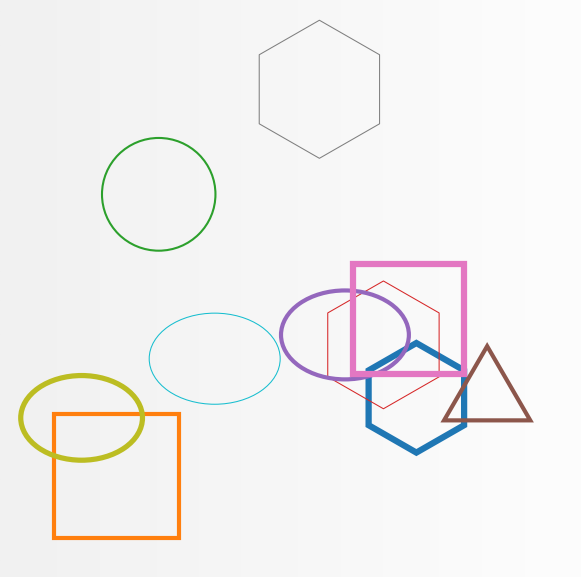[{"shape": "hexagon", "thickness": 3, "radius": 0.47, "center": [0.716, 0.31]}, {"shape": "square", "thickness": 2, "radius": 0.54, "center": [0.2, 0.175]}, {"shape": "circle", "thickness": 1, "radius": 0.49, "center": [0.273, 0.663]}, {"shape": "hexagon", "thickness": 0.5, "radius": 0.55, "center": [0.66, 0.402]}, {"shape": "oval", "thickness": 2, "radius": 0.55, "center": [0.593, 0.419]}, {"shape": "triangle", "thickness": 2, "radius": 0.43, "center": [0.838, 0.314]}, {"shape": "square", "thickness": 3, "radius": 0.47, "center": [0.703, 0.447]}, {"shape": "hexagon", "thickness": 0.5, "radius": 0.6, "center": [0.549, 0.845]}, {"shape": "oval", "thickness": 2.5, "radius": 0.52, "center": [0.14, 0.276]}, {"shape": "oval", "thickness": 0.5, "radius": 0.56, "center": [0.369, 0.378]}]